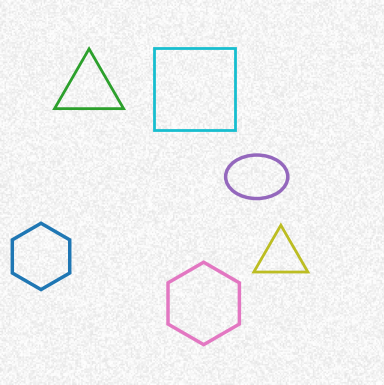[{"shape": "hexagon", "thickness": 2.5, "radius": 0.43, "center": [0.107, 0.334]}, {"shape": "triangle", "thickness": 2, "radius": 0.52, "center": [0.231, 0.77]}, {"shape": "oval", "thickness": 2.5, "radius": 0.4, "center": [0.667, 0.541]}, {"shape": "hexagon", "thickness": 2.5, "radius": 0.54, "center": [0.529, 0.212]}, {"shape": "triangle", "thickness": 2, "radius": 0.41, "center": [0.729, 0.334]}, {"shape": "square", "thickness": 2, "radius": 0.53, "center": [0.506, 0.769]}]